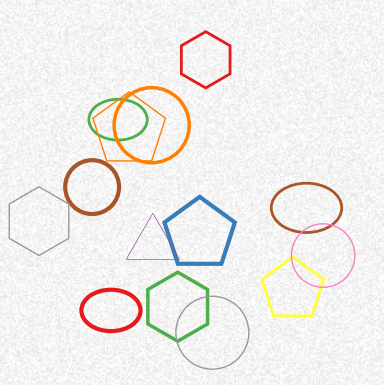[{"shape": "oval", "thickness": 3, "radius": 0.38, "center": [0.288, 0.194]}, {"shape": "hexagon", "thickness": 2, "radius": 0.37, "center": [0.534, 0.845]}, {"shape": "pentagon", "thickness": 3, "radius": 0.48, "center": [0.519, 0.393]}, {"shape": "oval", "thickness": 2, "radius": 0.38, "center": [0.307, 0.689]}, {"shape": "hexagon", "thickness": 2.5, "radius": 0.45, "center": [0.462, 0.203]}, {"shape": "triangle", "thickness": 0.5, "radius": 0.4, "center": [0.397, 0.366]}, {"shape": "circle", "thickness": 2.5, "radius": 0.49, "center": [0.394, 0.675]}, {"shape": "pentagon", "thickness": 1, "radius": 0.5, "center": [0.336, 0.662]}, {"shape": "pentagon", "thickness": 2, "radius": 0.42, "center": [0.76, 0.248]}, {"shape": "oval", "thickness": 2, "radius": 0.46, "center": [0.796, 0.46]}, {"shape": "circle", "thickness": 3, "radius": 0.35, "center": [0.239, 0.514]}, {"shape": "circle", "thickness": 1, "radius": 0.41, "center": [0.839, 0.336]}, {"shape": "hexagon", "thickness": 1, "radius": 0.45, "center": [0.101, 0.426]}, {"shape": "circle", "thickness": 1, "radius": 0.47, "center": [0.552, 0.136]}]